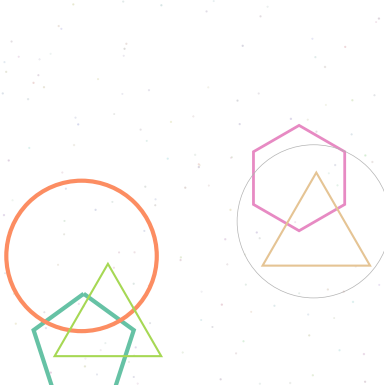[{"shape": "pentagon", "thickness": 3, "radius": 0.68, "center": [0.217, 0.1]}, {"shape": "circle", "thickness": 3, "radius": 0.98, "center": [0.212, 0.335]}, {"shape": "hexagon", "thickness": 2, "radius": 0.68, "center": [0.777, 0.537]}, {"shape": "triangle", "thickness": 1.5, "radius": 0.8, "center": [0.28, 0.155]}, {"shape": "triangle", "thickness": 1.5, "radius": 0.81, "center": [0.822, 0.391]}, {"shape": "circle", "thickness": 0.5, "radius": 0.99, "center": [0.815, 0.425]}]